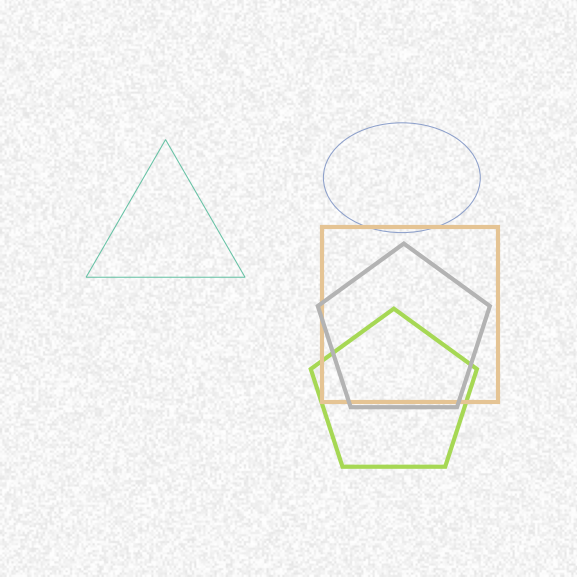[{"shape": "triangle", "thickness": 0.5, "radius": 0.79, "center": [0.287, 0.599]}, {"shape": "oval", "thickness": 0.5, "radius": 0.68, "center": [0.696, 0.691]}, {"shape": "pentagon", "thickness": 2, "radius": 0.76, "center": [0.682, 0.313]}, {"shape": "square", "thickness": 2, "radius": 0.76, "center": [0.71, 0.455]}, {"shape": "pentagon", "thickness": 2, "radius": 0.78, "center": [0.699, 0.421]}]